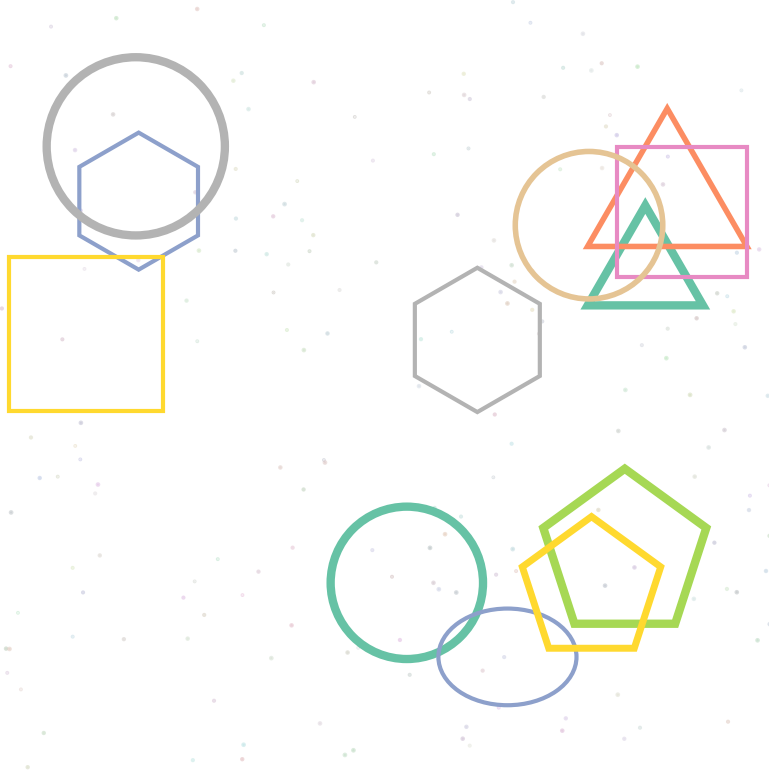[{"shape": "circle", "thickness": 3, "radius": 0.49, "center": [0.528, 0.243]}, {"shape": "triangle", "thickness": 3, "radius": 0.43, "center": [0.838, 0.647]}, {"shape": "triangle", "thickness": 2, "radius": 0.6, "center": [0.867, 0.74]}, {"shape": "oval", "thickness": 1.5, "radius": 0.45, "center": [0.659, 0.147]}, {"shape": "hexagon", "thickness": 1.5, "radius": 0.44, "center": [0.18, 0.739]}, {"shape": "square", "thickness": 1.5, "radius": 0.42, "center": [0.886, 0.725]}, {"shape": "pentagon", "thickness": 3, "radius": 0.56, "center": [0.811, 0.28]}, {"shape": "square", "thickness": 1.5, "radius": 0.5, "center": [0.111, 0.567]}, {"shape": "pentagon", "thickness": 2.5, "radius": 0.47, "center": [0.768, 0.235]}, {"shape": "circle", "thickness": 2, "radius": 0.48, "center": [0.765, 0.708]}, {"shape": "hexagon", "thickness": 1.5, "radius": 0.47, "center": [0.62, 0.559]}, {"shape": "circle", "thickness": 3, "radius": 0.58, "center": [0.176, 0.81]}]